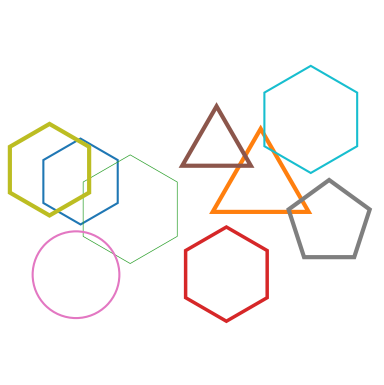[{"shape": "hexagon", "thickness": 1.5, "radius": 0.56, "center": [0.209, 0.528]}, {"shape": "triangle", "thickness": 3, "radius": 0.72, "center": [0.677, 0.522]}, {"shape": "hexagon", "thickness": 0.5, "radius": 0.71, "center": [0.338, 0.457]}, {"shape": "hexagon", "thickness": 2.5, "radius": 0.61, "center": [0.588, 0.288]}, {"shape": "triangle", "thickness": 3, "radius": 0.51, "center": [0.562, 0.621]}, {"shape": "circle", "thickness": 1.5, "radius": 0.56, "center": [0.197, 0.286]}, {"shape": "pentagon", "thickness": 3, "radius": 0.55, "center": [0.855, 0.422]}, {"shape": "hexagon", "thickness": 3, "radius": 0.59, "center": [0.129, 0.559]}, {"shape": "hexagon", "thickness": 1.5, "radius": 0.7, "center": [0.807, 0.69]}]